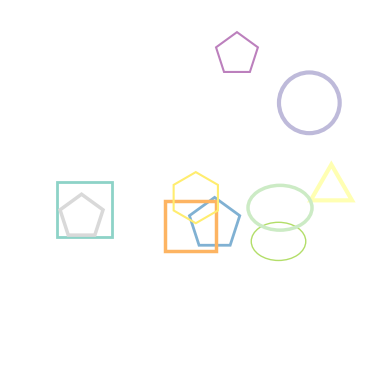[{"shape": "square", "thickness": 2, "radius": 0.36, "center": [0.22, 0.457]}, {"shape": "triangle", "thickness": 3, "radius": 0.31, "center": [0.861, 0.511]}, {"shape": "circle", "thickness": 3, "radius": 0.39, "center": [0.803, 0.733]}, {"shape": "pentagon", "thickness": 2, "radius": 0.34, "center": [0.557, 0.419]}, {"shape": "square", "thickness": 2.5, "radius": 0.33, "center": [0.495, 0.413]}, {"shape": "oval", "thickness": 1, "radius": 0.35, "center": [0.723, 0.373]}, {"shape": "pentagon", "thickness": 2.5, "radius": 0.29, "center": [0.212, 0.437]}, {"shape": "pentagon", "thickness": 1.5, "radius": 0.29, "center": [0.615, 0.859]}, {"shape": "oval", "thickness": 2.5, "radius": 0.42, "center": [0.727, 0.46]}, {"shape": "hexagon", "thickness": 1.5, "radius": 0.33, "center": [0.509, 0.487]}]